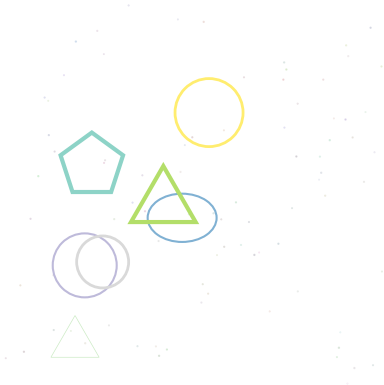[{"shape": "pentagon", "thickness": 3, "radius": 0.43, "center": [0.238, 0.57]}, {"shape": "circle", "thickness": 1.5, "radius": 0.42, "center": [0.22, 0.311]}, {"shape": "oval", "thickness": 1.5, "radius": 0.45, "center": [0.473, 0.434]}, {"shape": "triangle", "thickness": 3, "radius": 0.48, "center": [0.424, 0.472]}, {"shape": "circle", "thickness": 2, "radius": 0.34, "center": [0.267, 0.32]}, {"shape": "triangle", "thickness": 0.5, "radius": 0.36, "center": [0.195, 0.108]}, {"shape": "circle", "thickness": 2, "radius": 0.44, "center": [0.543, 0.708]}]